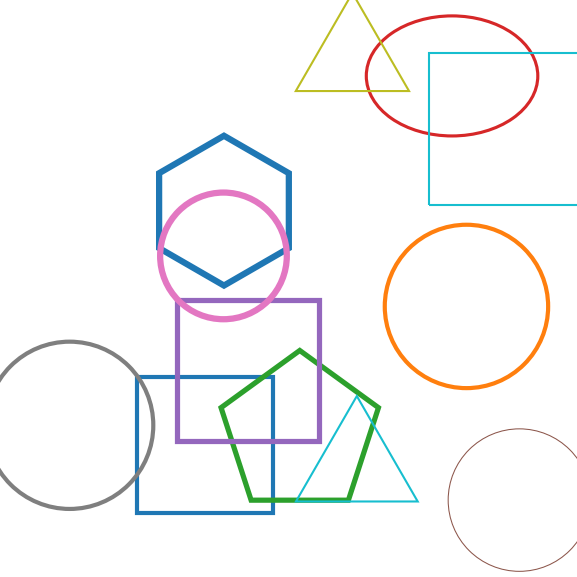[{"shape": "hexagon", "thickness": 3, "radius": 0.65, "center": [0.388, 0.634]}, {"shape": "square", "thickness": 2, "radius": 0.59, "center": [0.356, 0.228]}, {"shape": "circle", "thickness": 2, "radius": 0.71, "center": [0.808, 0.469]}, {"shape": "pentagon", "thickness": 2.5, "radius": 0.72, "center": [0.519, 0.249]}, {"shape": "oval", "thickness": 1.5, "radius": 0.74, "center": [0.783, 0.868]}, {"shape": "square", "thickness": 2.5, "radius": 0.61, "center": [0.43, 0.357]}, {"shape": "circle", "thickness": 0.5, "radius": 0.62, "center": [0.899, 0.133]}, {"shape": "circle", "thickness": 3, "radius": 0.55, "center": [0.387, 0.556]}, {"shape": "circle", "thickness": 2, "radius": 0.72, "center": [0.121, 0.263]}, {"shape": "triangle", "thickness": 1, "radius": 0.57, "center": [0.61, 0.898]}, {"shape": "triangle", "thickness": 1, "radius": 0.61, "center": [0.618, 0.192]}, {"shape": "square", "thickness": 1, "radius": 0.66, "center": [0.874, 0.775]}]